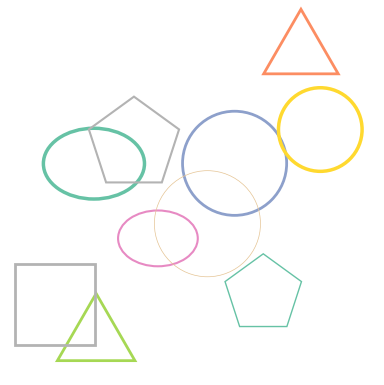[{"shape": "oval", "thickness": 2.5, "radius": 0.66, "center": [0.244, 0.575]}, {"shape": "pentagon", "thickness": 1, "radius": 0.52, "center": [0.684, 0.236]}, {"shape": "triangle", "thickness": 2, "radius": 0.56, "center": [0.782, 0.864]}, {"shape": "circle", "thickness": 2, "radius": 0.68, "center": [0.609, 0.576]}, {"shape": "oval", "thickness": 1.5, "radius": 0.52, "center": [0.41, 0.381]}, {"shape": "triangle", "thickness": 2, "radius": 0.58, "center": [0.25, 0.121]}, {"shape": "circle", "thickness": 2.5, "radius": 0.54, "center": [0.832, 0.664]}, {"shape": "circle", "thickness": 0.5, "radius": 0.69, "center": [0.539, 0.419]}, {"shape": "pentagon", "thickness": 1.5, "radius": 0.62, "center": [0.348, 0.626]}, {"shape": "square", "thickness": 2, "radius": 0.53, "center": [0.143, 0.209]}]